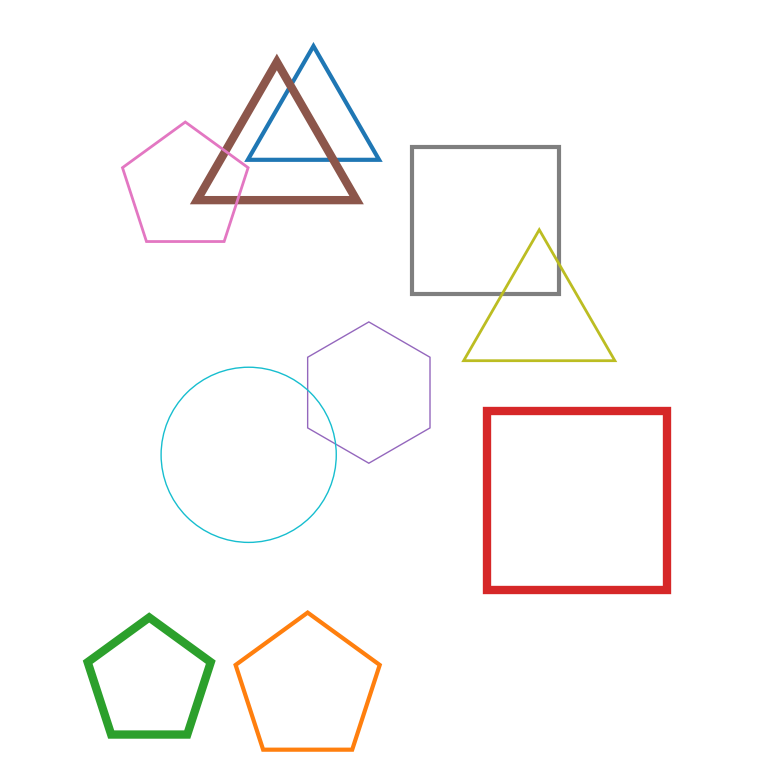[{"shape": "triangle", "thickness": 1.5, "radius": 0.49, "center": [0.407, 0.842]}, {"shape": "pentagon", "thickness": 1.5, "radius": 0.49, "center": [0.4, 0.106]}, {"shape": "pentagon", "thickness": 3, "radius": 0.42, "center": [0.194, 0.114]}, {"shape": "square", "thickness": 3, "radius": 0.58, "center": [0.749, 0.35]}, {"shape": "hexagon", "thickness": 0.5, "radius": 0.46, "center": [0.479, 0.49]}, {"shape": "triangle", "thickness": 3, "radius": 0.6, "center": [0.36, 0.8]}, {"shape": "pentagon", "thickness": 1, "radius": 0.43, "center": [0.241, 0.756]}, {"shape": "square", "thickness": 1.5, "radius": 0.48, "center": [0.63, 0.713]}, {"shape": "triangle", "thickness": 1, "radius": 0.57, "center": [0.7, 0.588]}, {"shape": "circle", "thickness": 0.5, "radius": 0.57, "center": [0.323, 0.409]}]